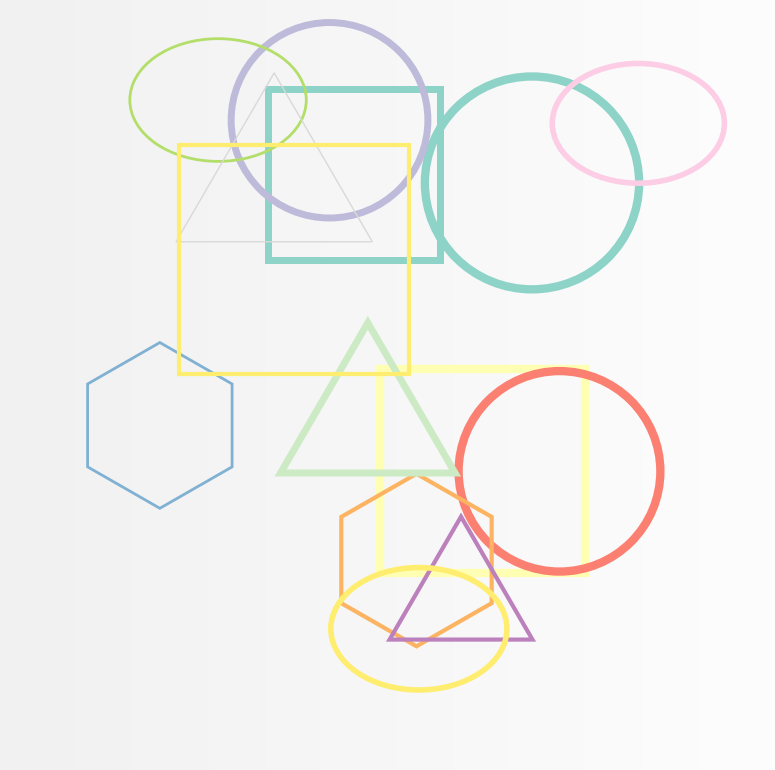[{"shape": "circle", "thickness": 3, "radius": 0.69, "center": [0.686, 0.762]}, {"shape": "square", "thickness": 2.5, "radius": 0.55, "center": [0.456, 0.773]}, {"shape": "square", "thickness": 3, "radius": 0.66, "center": [0.622, 0.388]}, {"shape": "circle", "thickness": 2.5, "radius": 0.63, "center": [0.425, 0.844]}, {"shape": "circle", "thickness": 3, "radius": 0.65, "center": [0.722, 0.388]}, {"shape": "hexagon", "thickness": 1, "radius": 0.54, "center": [0.206, 0.448]}, {"shape": "hexagon", "thickness": 1.5, "radius": 0.56, "center": [0.537, 0.273]}, {"shape": "oval", "thickness": 1, "radius": 0.57, "center": [0.281, 0.87]}, {"shape": "oval", "thickness": 2, "radius": 0.56, "center": [0.824, 0.84]}, {"shape": "triangle", "thickness": 0.5, "radius": 0.73, "center": [0.354, 0.759]}, {"shape": "triangle", "thickness": 1.5, "radius": 0.53, "center": [0.595, 0.223]}, {"shape": "triangle", "thickness": 2.5, "radius": 0.65, "center": [0.475, 0.451]}, {"shape": "square", "thickness": 1.5, "radius": 0.74, "center": [0.38, 0.663]}, {"shape": "oval", "thickness": 2, "radius": 0.57, "center": [0.54, 0.183]}]